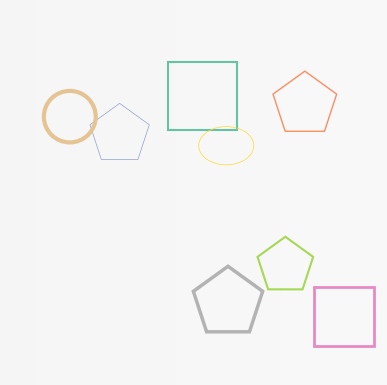[{"shape": "square", "thickness": 1.5, "radius": 0.45, "center": [0.522, 0.75]}, {"shape": "pentagon", "thickness": 1, "radius": 0.43, "center": [0.787, 0.729]}, {"shape": "pentagon", "thickness": 0.5, "radius": 0.4, "center": [0.309, 0.651]}, {"shape": "square", "thickness": 2, "radius": 0.38, "center": [0.888, 0.178]}, {"shape": "pentagon", "thickness": 1.5, "radius": 0.38, "center": [0.736, 0.31]}, {"shape": "oval", "thickness": 0.5, "radius": 0.36, "center": [0.584, 0.622]}, {"shape": "circle", "thickness": 3, "radius": 0.33, "center": [0.18, 0.697]}, {"shape": "pentagon", "thickness": 2.5, "radius": 0.47, "center": [0.588, 0.214]}]